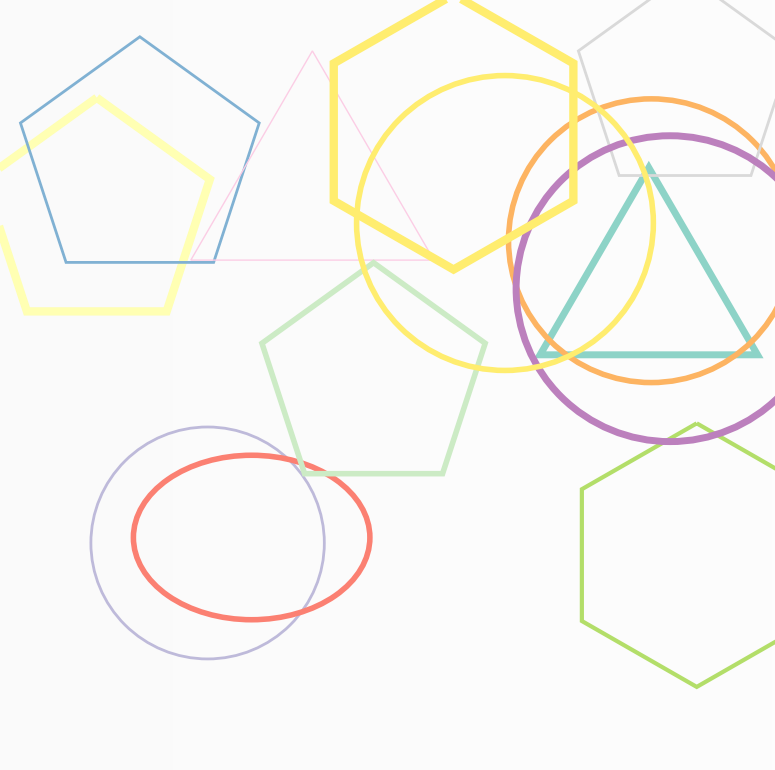[{"shape": "triangle", "thickness": 2.5, "radius": 0.81, "center": [0.837, 0.62]}, {"shape": "pentagon", "thickness": 3, "radius": 0.77, "center": [0.125, 0.72]}, {"shape": "circle", "thickness": 1, "radius": 0.75, "center": [0.268, 0.295]}, {"shape": "oval", "thickness": 2, "radius": 0.76, "center": [0.325, 0.302]}, {"shape": "pentagon", "thickness": 1, "radius": 0.81, "center": [0.18, 0.79]}, {"shape": "circle", "thickness": 2, "radius": 0.92, "center": [0.84, 0.687]}, {"shape": "hexagon", "thickness": 1.5, "radius": 0.86, "center": [0.899, 0.279]}, {"shape": "triangle", "thickness": 0.5, "radius": 0.91, "center": [0.403, 0.753]}, {"shape": "pentagon", "thickness": 1, "radius": 0.72, "center": [0.884, 0.889]}, {"shape": "circle", "thickness": 2.5, "radius": 0.99, "center": [0.865, 0.625]}, {"shape": "pentagon", "thickness": 2, "radius": 0.76, "center": [0.482, 0.507]}, {"shape": "hexagon", "thickness": 3, "radius": 0.89, "center": [0.585, 0.828]}, {"shape": "circle", "thickness": 2, "radius": 0.96, "center": [0.652, 0.71]}]